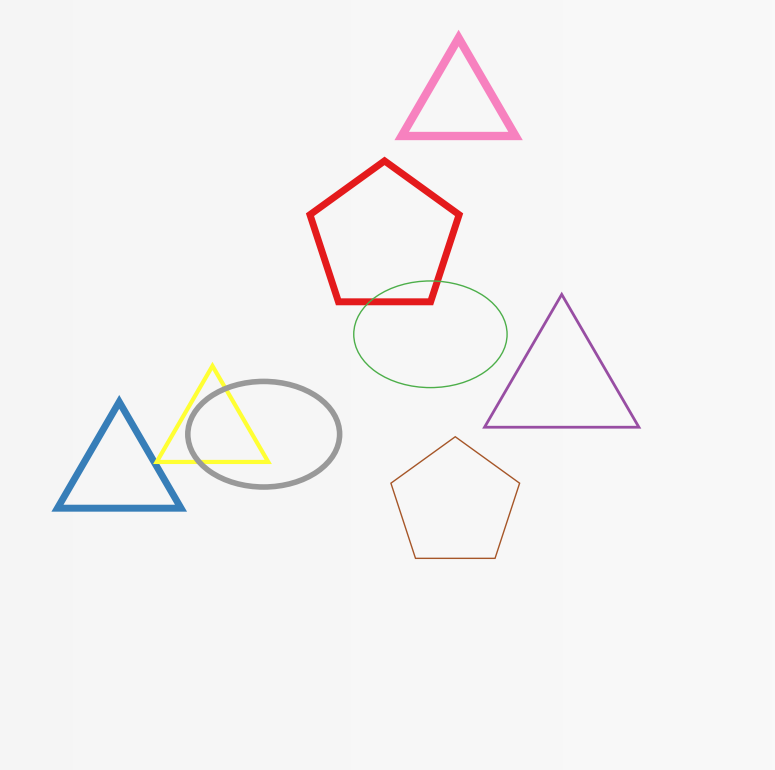[{"shape": "pentagon", "thickness": 2.5, "radius": 0.51, "center": [0.496, 0.69]}, {"shape": "triangle", "thickness": 2.5, "radius": 0.46, "center": [0.154, 0.386]}, {"shape": "oval", "thickness": 0.5, "radius": 0.49, "center": [0.555, 0.566]}, {"shape": "triangle", "thickness": 1, "radius": 0.57, "center": [0.725, 0.503]}, {"shape": "triangle", "thickness": 1.5, "radius": 0.42, "center": [0.274, 0.442]}, {"shape": "pentagon", "thickness": 0.5, "radius": 0.44, "center": [0.587, 0.345]}, {"shape": "triangle", "thickness": 3, "radius": 0.42, "center": [0.592, 0.866]}, {"shape": "oval", "thickness": 2, "radius": 0.49, "center": [0.34, 0.436]}]